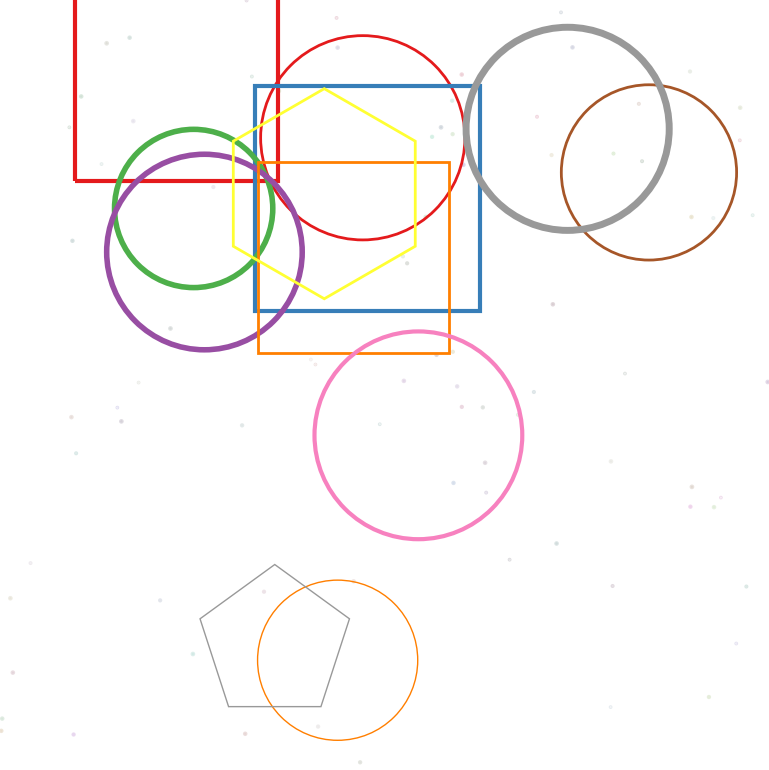[{"shape": "circle", "thickness": 1, "radius": 0.66, "center": [0.471, 0.821]}, {"shape": "square", "thickness": 1.5, "radius": 0.66, "center": [0.229, 0.898]}, {"shape": "square", "thickness": 1.5, "radius": 0.73, "center": [0.478, 0.742]}, {"shape": "circle", "thickness": 2, "radius": 0.51, "center": [0.251, 0.729]}, {"shape": "circle", "thickness": 2, "radius": 0.63, "center": [0.266, 0.673]}, {"shape": "square", "thickness": 1, "radius": 0.62, "center": [0.459, 0.666]}, {"shape": "circle", "thickness": 0.5, "radius": 0.52, "center": [0.439, 0.143]}, {"shape": "hexagon", "thickness": 1, "radius": 0.68, "center": [0.421, 0.748]}, {"shape": "circle", "thickness": 1, "radius": 0.57, "center": [0.843, 0.776]}, {"shape": "circle", "thickness": 1.5, "radius": 0.67, "center": [0.543, 0.435]}, {"shape": "circle", "thickness": 2.5, "radius": 0.66, "center": [0.737, 0.833]}, {"shape": "pentagon", "thickness": 0.5, "radius": 0.51, "center": [0.357, 0.165]}]